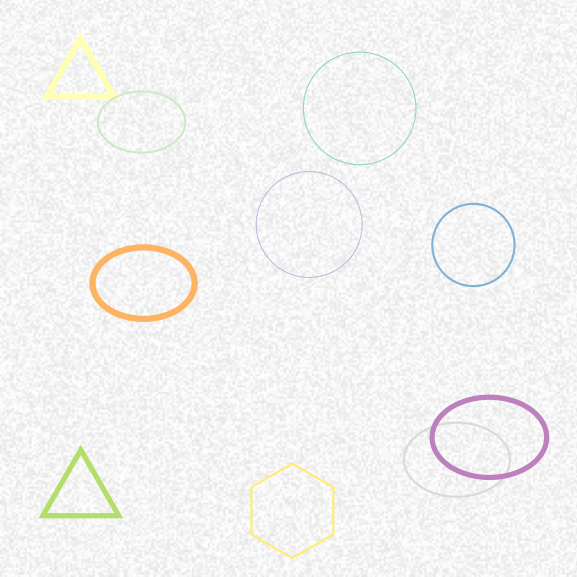[{"shape": "circle", "thickness": 0.5, "radius": 0.49, "center": [0.623, 0.811]}, {"shape": "triangle", "thickness": 3, "radius": 0.34, "center": [0.139, 0.865]}, {"shape": "circle", "thickness": 0.5, "radius": 0.46, "center": [0.535, 0.61]}, {"shape": "circle", "thickness": 1, "radius": 0.36, "center": [0.82, 0.575]}, {"shape": "oval", "thickness": 3, "radius": 0.44, "center": [0.249, 0.509]}, {"shape": "triangle", "thickness": 2.5, "radius": 0.38, "center": [0.14, 0.144]}, {"shape": "oval", "thickness": 1, "radius": 0.46, "center": [0.791, 0.203]}, {"shape": "oval", "thickness": 2.5, "radius": 0.5, "center": [0.847, 0.242]}, {"shape": "oval", "thickness": 1, "radius": 0.38, "center": [0.245, 0.788]}, {"shape": "hexagon", "thickness": 1, "radius": 0.41, "center": [0.506, 0.115]}]